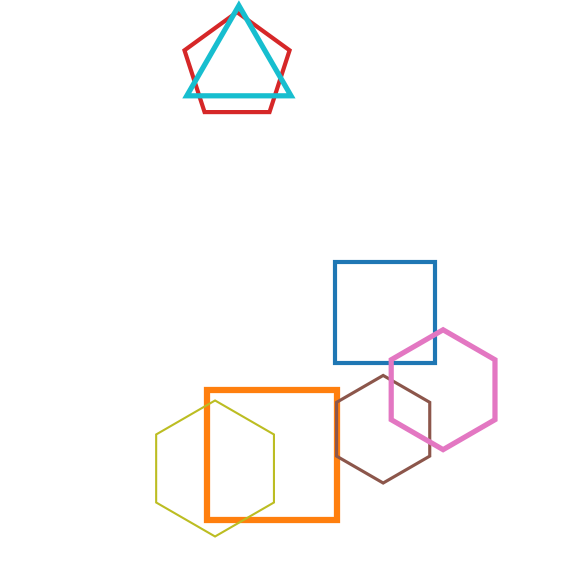[{"shape": "square", "thickness": 2, "radius": 0.44, "center": [0.667, 0.457]}, {"shape": "square", "thickness": 3, "radius": 0.56, "center": [0.471, 0.211]}, {"shape": "pentagon", "thickness": 2, "radius": 0.48, "center": [0.41, 0.882]}, {"shape": "hexagon", "thickness": 1.5, "radius": 0.47, "center": [0.663, 0.256]}, {"shape": "hexagon", "thickness": 2.5, "radius": 0.52, "center": [0.767, 0.324]}, {"shape": "hexagon", "thickness": 1, "radius": 0.59, "center": [0.372, 0.188]}, {"shape": "triangle", "thickness": 2.5, "radius": 0.52, "center": [0.414, 0.885]}]